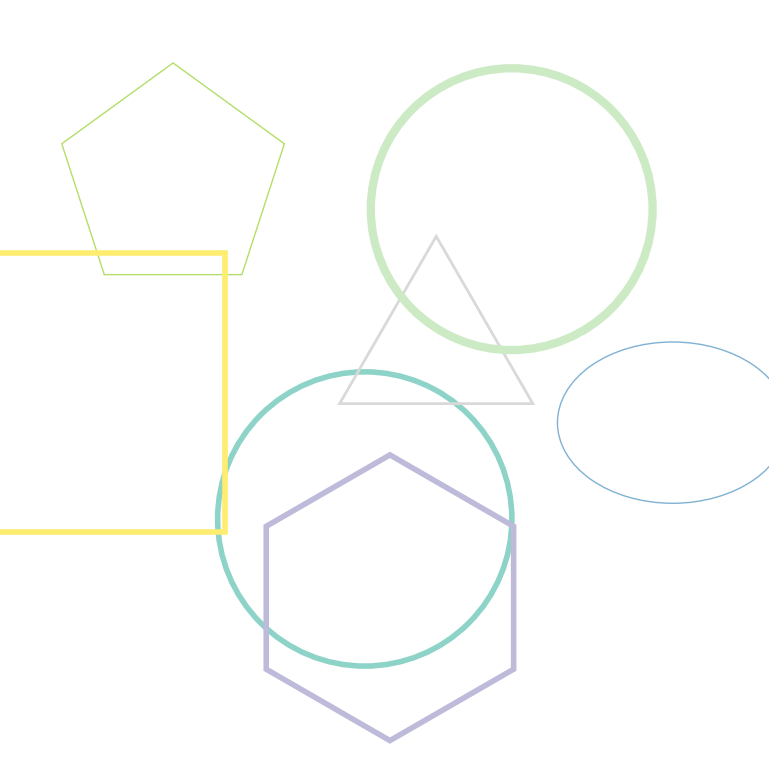[{"shape": "circle", "thickness": 2, "radius": 0.96, "center": [0.474, 0.326]}, {"shape": "hexagon", "thickness": 2, "radius": 0.93, "center": [0.506, 0.224]}, {"shape": "oval", "thickness": 0.5, "radius": 0.75, "center": [0.874, 0.451]}, {"shape": "pentagon", "thickness": 0.5, "radius": 0.76, "center": [0.225, 0.766]}, {"shape": "triangle", "thickness": 1, "radius": 0.72, "center": [0.567, 0.548]}, {"shape": "circle", "thickness": 3, "radius": 0.91, "center": [0.665, 0.728]}, {"shape": "square", "thickness": 2, "radius": 0.9, "center": [0.112, 0.49]}]